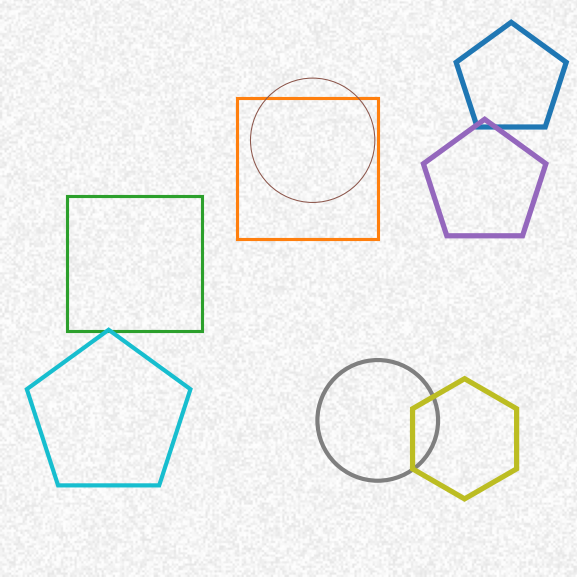[{"shape": "pentagon", "thickness": 2.5, "radius": 0.5, "center": [0.885, 0.86]}, {"shape": "square", "thickness": 1.5, "radius": 0.61, "center": [0.533, 0.707]}, {"shape": "square", "thickness": 1.5, "radius": 0.59, "center": [0.233, 0.543]}, {"shape": "pentagon", "thickness": 2.5, "radius": 0.56, "center": [0.839, 0.681]}, {"shape": "circle", "thickness": 0.5, "radius": 0.54, "center": [0.541, 0.756]}, {"shape": "circle", "thickness": 2, "radius": 0.52, "center": [0.654, 0.271]}, {"shape": "hexagon", "thickness": 2.5, "radius": 0.52, "center": [0.804, 0.239]}, {"shape": "pentagon", "thickness": 2, "radius": 0.74, "center": [0.188, 0.279]}]